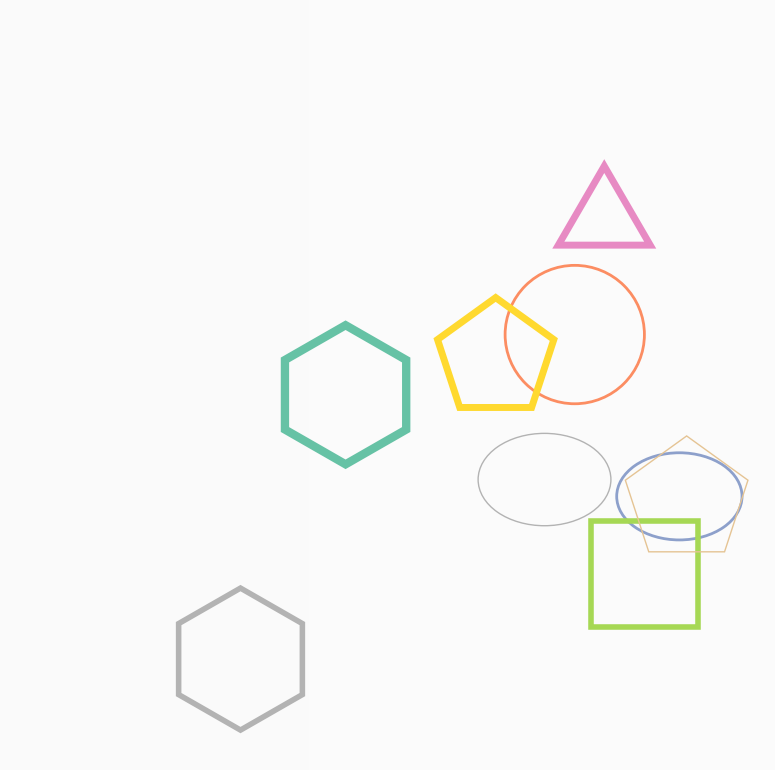[{"shape": "hexagon", "thickness": 3, "radius": 0.45, "center": [0.446, 0.487]}, {"shape": "circle", "thickness": 1, "radius": 0.45, "center": [0.742, 0.566]}, {"shape": "oval", "thickness": 1, "radius": 0.4, "center": [0.877, 0.355]}, {"shape": "triangle", "thickness": 2.5, "radius": 0.34, "center": [0.78, 0.716]}, {"shape": "square", "thickness": 2, "radius": 0.35, "center": [0.832, 0.255]}, {"shape": "pentagon", "thickness": 2.5, "radius": 0.39, "center": [0.64, 0.535]}, {"shape": "pentagon", "thickness": 0.5, "radius": 0.42, "center": [0.886, 0.351]}, {"shape": "oval", "thickness": 0.5, "radius": 0.43, "center": [0.703, 0.377]}, {"shape": "hexagon", "thickness": 2, "radius": 0.46, "center": [0.31, 0.144]}]